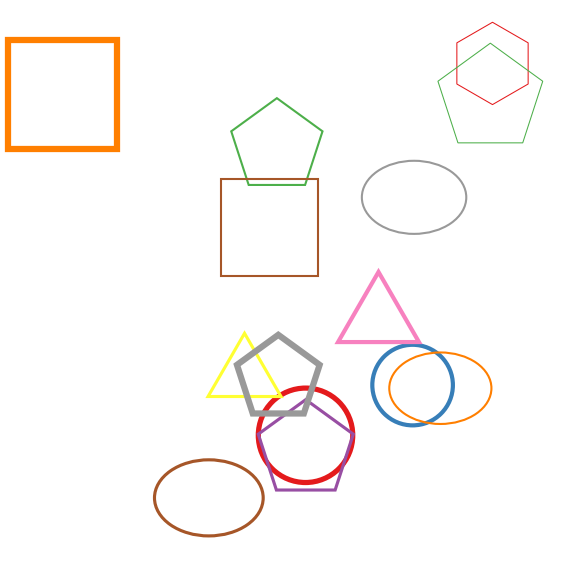[{"shape": "hexagon", "thickness": 0.5, "radius": 0.36, "center": [0.853, 0.889]}, {"shape": "circle", "thickness": 2.5, "radius": 0.41, "center": [0.529, 0.245]}, {"shape": "circle", "thickness": 2, "radius": 0.35, "center": [0.714, 0.332]}, {"shape": "pentagon", "thickness": 0.5, "radius": 0.48, "center": [0.849, 0.829]}, {"shape": "pentagon", "thickness": 1, "radius": 0.42, "center": [0.479, 0.746]}, {"shape": "pentagon", "thickness": 1.5, "radius": 0.43, "center": [0.529, 0.221]}, {"shape": "oval", "thickness": 1, "radius": 0.44, "center": [0.763, 0.327]}, {"shape": "square", "thickness": 3, "radius": 0.47, "center": [0.108, 0.835]}, {"shape": "triangle", "thickness": 1.5, "radius": 0.36, "center": [0.423, 0.349]}, {"shape": "oval", "thickness": 1.5, "radius": 0.47, "center": [0.362, 0.137]}, {"shape": "square", "thickness": 1, "radius": 0.42, "center": [0.467, 0.606]}, {"shape": "triangle", "thickness": 2, "radius": 0.4, "center": [0.655, 0.447]}, {"shape": "oval", "thickness": 1, "radius": 0.45, "center": [0.717, 0.657]}, {"shape": "pentagon", "thickness": 3, "radius": 0.38, "center": [0.482, 0.344]}]